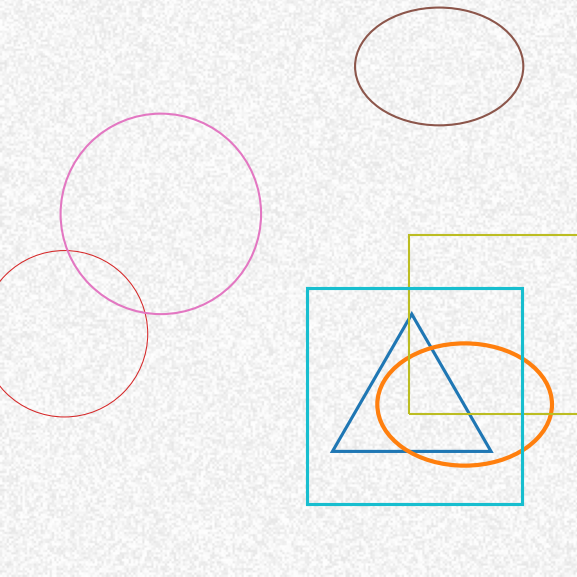[{"shape": "triangle", "thickness": 1.5, "radius": 0.79, "center": [0.713, 0.297]}, {"shape": "oval", "thickness": 2, "radius": 0.76, "center": [0.805, 0.299]}, {"shape": "circle", "thickness": 0.5, "radius": 0.72, "center": [0.112, 0.421]}, {"shape": "oval", "thickness": 1, "radius": 0.73, "center": [0.76, 0.884]}, {"shape": "circle", "thickness": 1, "radius": 0.87, "center": [0.279, 0.629]}, {"shape": "square", "thickness": 1, "radius": 0.77, "center": [0.862, 0.438]}, {"shape": "square", "thickness": 1.5, "radius": 0.93, "center": [0.717, 0.314]}]